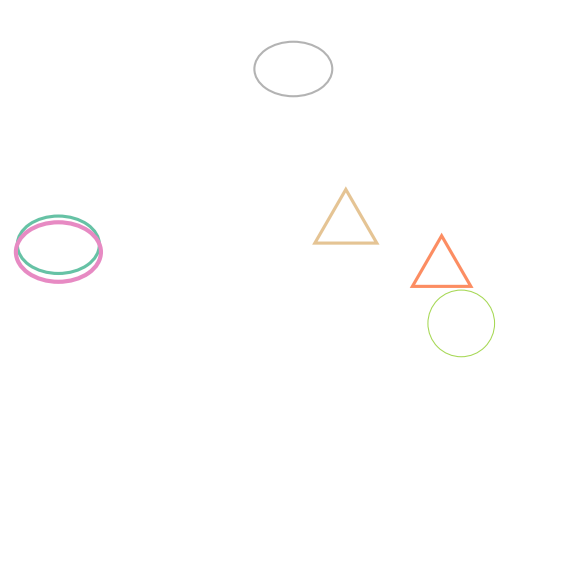[{"shape": "oval", "thickness": 1.5, "radius": 0.36, "center": [0.101, 0.575]}, {"shape": "triangle", "thickness": 1.5, "radius": 0.29, "center": [0.765, 0.532]}, {"shape": "oval", "thickness": 2, "radius": 0.37, "center": [0.101, 0.563]}, {"shape": "circle", "thickness": 0.5, "radius": 0.29, "center": [0.799, 0.439]}, {"shape": "triangle", "thickness": 1.5, "radius": 0.31, "center": [0.599, 0.609]}, {"shape": "oval", "thickness": 1, "radius": 0.34, "center": [0.508, 0.88]}]